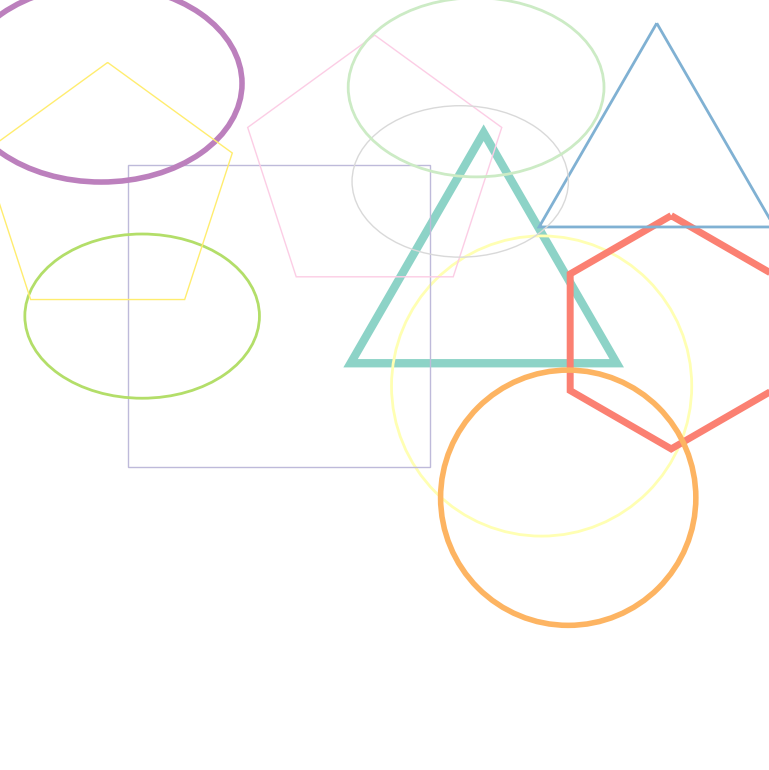[{"shape": "triangle", "thickness": 3, "radius": 1.0, "center": [0.628, 0.628]}, {"shape": "circle", "thickness": 1, "radius": 0.97, "center": [0.703, 0.499]}, {"shape": "square", "thickness": 0.5, "radius": 0.98, "center": [0.363, 0.589]}, {"shape": "hexagon", "thickness": 2.5, "radius": 0.76, "center": [0.872, 0.569]}, {"shape": "triangle", "thickness": 1, "radius": 0.88, "center": [0.853, 0.793]}, {"shape": "circle", "thickness": 2, "radius": 0.83, "center": [0.738, 0.354]}, {"shape": "oval", "thickness": 1, "radius": 0.76, "center": [0.185, 0.589]}, {"shape": "pentagon", "thickness": 0.5, "radius": 0.87, "center": [0.487, 0.781]}, {"shape": "oval", "thickness": 0.5, "radius": 0.7, "center": [0.598, 0.764]}, {"shape": "oval", "thickness": 2, "radius": 0.91, "center": [0.131, 0.892]}, {"shape": "oval", "thickness": 1, "radius": 0.83, "center": [0.618, 0.887]}, {"shape": "pentagon", "thickness": 0.5, "radius": 0.85, "center": [0.14, 0.749]}]